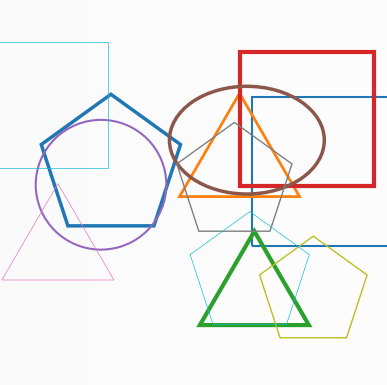[{"shape": "pentagon", "thickness": 2.5, "radius": 0.94, "center": [0.286, 0.566]}, {"shape": "square", "thickness": 1.5, "radius": 0.97, "center": [0.844, 0.554]}, {"shape": "triangle", "thickness": 2, "radius": 0.89, "center": [0.618, 0.579]}, {"shape": "triangle", "thickness": 3, "radius": 0.81, "center": [0.656, 0.237]}, {"shape": "square", "thickness": 3, "radius": 0.87, "center": [0.793, 0.69]}, {"shape": "circle", "thickness": 1.5, "radius": 0.84, "center": [0.261, 0.52]}, {"shape": "oval", "thickness": 2.5, "radius": 1.0, "center": [0.637, 0.636]}, {"shape": "triangle", "thickness": 0.5, "radius": 0.83, "center": [0.149, 0.356]}, {"shape": "pentagon", "thickness": 1, "radius": 0.78, "center": [0.605, 0.526]}, {"shape": "pentagon", "thickness": 1, "radius": 0.73, "center": [0.809, 0.241]}, {"shape": "square", "thickness": 0.5, "radius": 0.82, "center": [0.115, 0.728]}, {"shape": "pentagon", "thickness": 0.5, "radius": 0.81, "center": [0.644, 0.289]}]